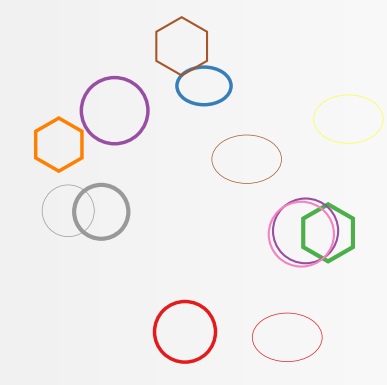[{"shape": "circle", "thickness": 2.5, "radius": 0.39, "center": [0.477, 0.138]}, {"shape": "oval", "thickness": 0.5, "radius": 0.45, "center": [0.741, 0.124]}, {"shape": "oval", "thickness": 2.5, "radius": 0.35, "center": [0.526, 0.777]}, {"shape": "hexagon", "thickness": 3, "radius": 0.37, "center": [0.847, 0.395]}, {"shape": "circle", "thickness": 1.5, "radius": 0.42, "center": [0.789, 0.4]}, {"shape": "circle", "thickness": 2.5, "radius": 0.43, "center": [0.296, 0.713]}, {"shape": "hexagon", "thickness": 2.5, "radius": 0.34, "center": [0.152, 0.624]}, {"shape": "oval", "thickness": 0.5, "radius": 0.45, "center": [0.899, 0.691]}, {"shape": "hexagon", "thickness": 1.5, "radius": 0.38, "center": [0.469, 0.88]}, {"shape": "oval", "thickness": 0.5, "radius": 0.45, "center": [0.637, 0.586]}, {"shape": "circle", "thickness": 1.5, "radius": 0.42, "center": [0.778, 0.392]}, {"shape": "circle", "thickness": 3, "radius": 0.35, "center": [0.261, 0.45]}, {"shape": "circle", "thickness": 0.5, "radius": 0.34, "center": [0.176, 0.452]}]